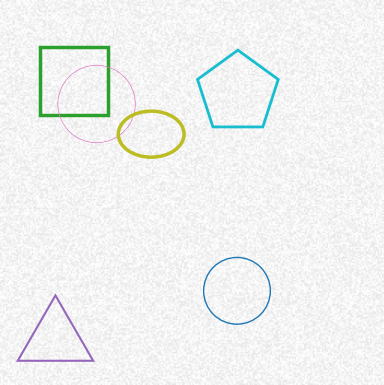[{"shape": "circle", "thickness": 1, "radius": 0.43, "center": [0.616, 0.245]}, {"shape": "square", "thickness": 2.5, "radius": 0.44, "center": [0.193, 0.789]}, {"shape": "triangle", "thickness": 1.5, "radius": 0.57, "center": [0.144, 0.12]}, {"shape": "circle", "thickness": 0.5, "radius": 0.5, "center": [0.251, 0.73]}, {"shape": "oval", "thickness": 2.5, "radius": 0.43, "center": [0.393, 0.652]}, {"shape": "pentagon", "thickness": 2, "radius": 0.55, "center": [0.618, 0.76]}]